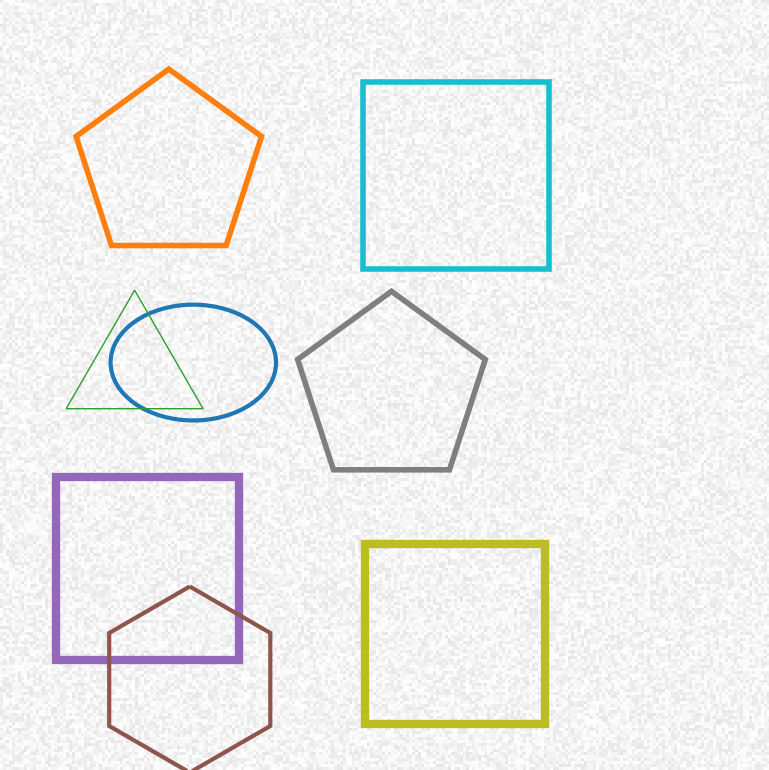[{"shape": "oval", "thickness": 1.5, "radius": 0.54, "center": [0.251, 0.529]}, {"shape": "pentagon", "thickness": 2, "radius": 0.63, "center": [0.219, 0.784]}, {"shape": "triangle", "thickness": 0.5, "radius": 0.51, "center": [0.175, 0.521]}, {"shape": "square", "thickness": 3, "radius": 0.59, "center": [0.191, 0.262]}, {"shape": "hexagon", "thickness": 1.5, "radius": 0.6, "center": [0.246, 0.118]}, {"shape": "pentagon", "thickness": 2, "radius": 0.64, "center": [0.508, 0.494]}, {"shape": "square", "thickness": 3, "radius": 0.58, "center": [0.591, 0.176]}, {"shape": "square", "thickness": 2, "radius": 0.6, "center": [0.592, 0.772]}]